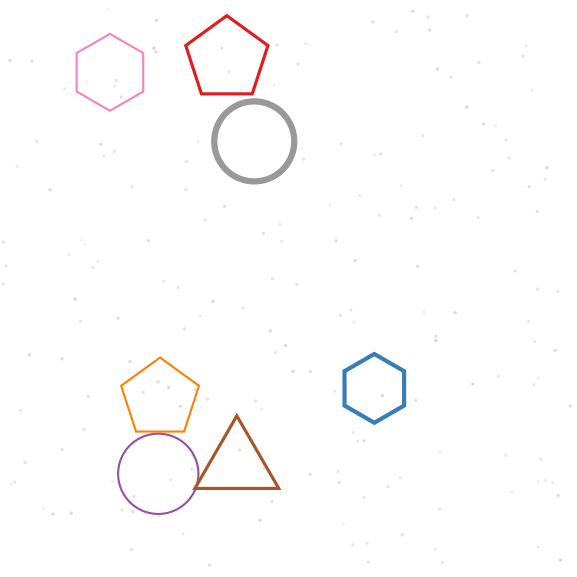[{"shape": "pentagon", "thickness": 1.5, "radius": 0.37, "center": [0.393, 0.897]}, {"shape": "hexagon", "thickness": 2, "radius": 0.3, "center": [0.648, 0.327]}, {"shape": "circle", "thickness": 1, "radius": 0.35, "center": [0.274, 0.179]}, {"shape": "pentagon", "thickness": 1, "radius": 0.35, "center": [0.277, 0.309]}, {"shape": "triangle", "thickness": 1.5, "radius": 0.42, "center": [0.41, 0.195]}, {"shape": "hexagon", "thickness": 1, "radius": 0.33, "center": [0.19, 0.874]}, {"shape": "circle", "thickness": 3, "radius": 0.35, "center": [0.44, 0.754]}]